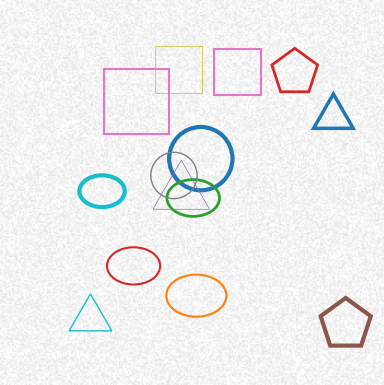[{"shape": "triangle", "thickness": 2.5, "radius": 0.3, "center": [0.866, 0.696]}, {"shape": "circle", "thickness": 3, "radius": 0.41, "center": [0.522, 0.588]}, {"shape": "oval", "thickness": 1.5, "radius": 0.39, "center": [0.51, 0.232]}, {"shape": "oval", "thickness": 2, "radius": 0.34, "center": [0.502, 0.486]}, {"shape": "pentagon", "thickness": 2, "radius": 0.31, "center": [0.766, 0.812]}, {"shape": "oval", "thickness": 1.5, "radius": 0.35, "center": [0.347, 0.309]}, {"shape": "triangle", "thickness": 0.5, "radius": 0.43, "center": [0.471, 0.499]}, {"shape": "pentagon", "thickness": 3, "radius": 0.34, "center": [0.898, 0.158]}, {"shape": "square", "thickness": 1.5, "radius": 0.3, "center": [0.617, 0.813]}, {"shape": "square", "thickness": 1.5, "radius": 0.42, "center": [0.354, 0.736]}, {"shape": "circle", "thickness": 1, "radius": 0.3, "center": [0.452, 0.544]}, {"shape": "square", "thickness": 0.5, "radius": 0.3, "center": [0.463, 0.819]}, {"shape": "triangle", "thickness": 1, "radius": 0.32, "center": [0.235, 0.173]}, {"shape": "oval", "thickness": 3, "radius": 0.29, "center": [0.265, 0.503]}]